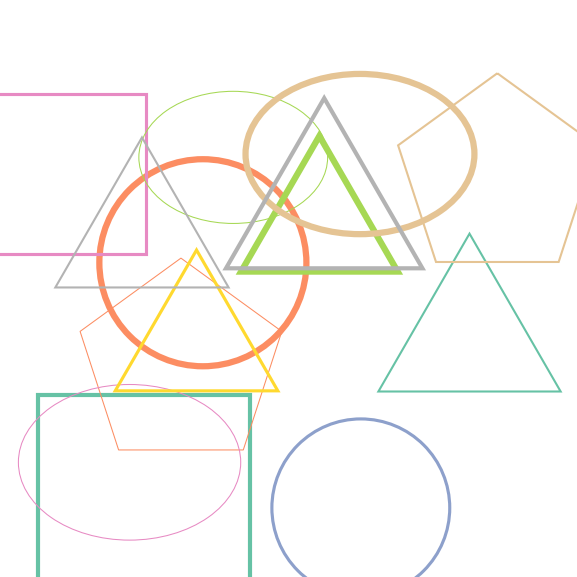[{"shape": "triangle", "thickness": 1, "radius": 0.91, "center": [0.813, 0.412]}, {"shape": "square", "thickness": 2, "radius": 0.92, "center": [0.249, 0.132]}, {"shape": "pentagon", "thickness": 0.5, "radius": 0.92, "center": [0.313, 0.369]}, {"shape": "circle", "thickness": 3, "radius": 0.9, "center": [0.351, 0.544]}, {"shape": "circle", "thickness": 1.5, "radius": 0.77, "center": [0.625, 0.12]}, {"shape": "oval", "thickness": 0.5, "radius": 0.96, "center": [0.224, 0.199]}, {"shape": "square", "thickness": 1.5, "radius": 0.69, "center": [0.114, 0.697]}, {"shape": "triangle", "thickness": 3, "radius": 0.78, "center": [0.553, 0.607]}, {"shape": "oval", "thickness": 0.5, "radius": 0.82, "center": [0.404, 0.727]}, {"shape": "triangle", "thickness": 1.5, "radius": 0.81, "center": [0.34, 0.404]}, {"shape": "oval", "thickness": 3, "radius": 0.99, "center": [0.623, 0.732]}, {"shape": "pentagon", "thickness": 1, "radius": 0.9, "center": [0.861, 0.692]}, {"shape": "triangle", "thickness": 2, "radius": 0.98, "center": [0.561, 0.633]}, {"shape": "triangle", "thickness": 1, "radius": 0.87, "center": [0.246, 0.588]}]